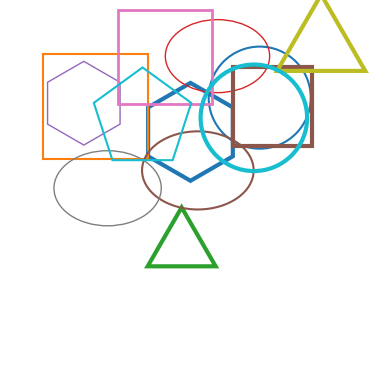[{"shape": "circle", "thickness": 1.5, "radius": 0.66, "center": [0.675, 0.746]}, {"shape": "hexagon", "thickness": 3, "radius": 0.64, "center": [0.495, 0.658]}, {"shape": "square", "thickness": 1.5, "radius": 0.68, "center": [0.247, 0.723]}, {"shape": "triangle", "thickness": 3, "radius": 0.51, "center": [0.472, 0.359]}, {"shape": "oval", "thickness": 1, "radius": 0.68, "center": [0.565, 0.854]}, {"shape": "hexagon", "thickness": 1, "radius": 0.54, "center": [0.218, 0.732]}, {"shape": "oval", "thickness": 1.5, "radius": 0.72, "center": [0.514, 0.557]}, {"shape": "square", "thickness": 3, "radius": 0.51, "center": [0.708, 0.724]}, {"shape": "square", "thickness": 2, "radius": 0.61, "center": [0.428, 0.852]}, {"shape": "oval", "thickness": 1, "radius": 0.7, "center": [0.28, 0.511]}, {"shape": "triangle", "thickness": 3, "radius": 0.66, "center": [0.834, 0.882]}, {"shape": "circle", "thickness": 3, "radius": 0.69, "center": [0.659, 0.694]}, {"shape": "pentagon", "thickness": 1.5, "radius": 0.67, "center": [0.37, 0.692]}]